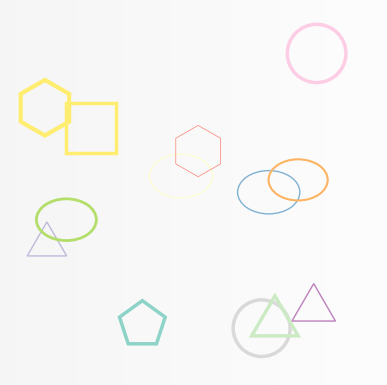[{"shape": "pentagon", "thickness": 2.5, "radius": 0.31, "center": [0.367, 0.157]}, {"shape": "oval", "thickness": 0.5, "radius": 0.41, "center": [0.467, 0.543]}, {"shape": "triangle", "thickness": 1, "radius": 0.29, "center": [0.121, 0.365]}, {"shape": "hexagon", "thickness": 0.5, "radius": 0.33, "center": [0.511, 0.608]}, {"shape": "oval", "thickness": 1, "radius": 0.4, "center": [0.693, 0.501]}, {"shape": "oval", "thickness": 1.5, "radius": 0.38, "center": [0.769, 0.533]}, {"shape": "oval", "thickness": 2, "radius": 0.39, "center": [0.171, 0.429]}, {"shape": "circle", "thickness": 2.5, "radius": 0.38, "center": [0.817, 0.861]}, {"shape": "circle", "thickness": 2.5, "radius": 0.37, "center": [0.675, 0.148]}, {"shape": "triangle", "thickness": 1, "radius": 0.32, "center": [0.81, 0.198]}, {"shape": "triangle", "thickness": 2.5, "radius": 0.35, "center": [0.709, 0.162]}, {"shape": "square", "thickness": 2.5, "radius": 0.32, "center": [0.235, 0.669]}, {"shape": "hexagon", "thickness": 3, "radius": 0.36, "center": [0.116, 0.72]}]